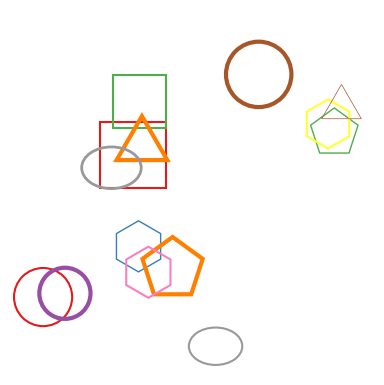[{"shape": "circle", "thickness": 1.5, "radius": 0.38, "center": [0.112, 0.228]}, {"shape": "square", "thickness": 1.5, "radius": 0.43, "center": [0.347, 0.597]}, {"shape": "hexagon", "thickness": 1, "radius": 0.33, "center": [0.36, 0.36]}, {"shape": "square", "thickness": 1.5, "radius": 0.34, "center": [0.363, 0.736]}, {"shape": "pentagon", "thickness": 1, "radius": 0.32, "center": [0.868, 0.655]}, {"shape": "circle", "thickness": 3, "radius": 0.33, "center": [0.169, 0.238]}, {"shape": "triangle", "thickness": 3, "radius": 0.38, "center": [0.369, 0.622]}, {"shape": "pentagon", "thickness": 3, "radius": 0.41, "center": [0.448, 0.302]}, {"shape": "hexagon", "thickness": 1.5, "radius": 0.32, "center": [0.852, 0.678]}, {"shape": "circle", "thickness": 3, "radius": 0.42, "center": [0.672, 0.807]}, {"shape": "triangle", "thickness": 0.5, "radius": 0.3, "center": [0.887, 0.721]}, {"shape": "hexagon", "thickness": 1.5, "radius": 0.33, "center": [0.385, 0.293]}, {"shape": "oval", "thickness": 1.5, "radius": 0.35, "center": [0.56, 0.101]}, {"shape": "oval", "thickness": 2, "radius": 0.39, "center": [0.289, 0.564]}]